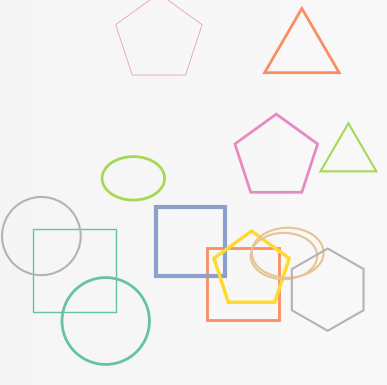[{"shape": "circle", "thickness": 2, "radius": 0.56, "center": [0.273, 0.166]}, {"shape": "square", "thickness": 1, "radius": 0.54, "center": [0.192, 0.296]}, {"shape": "square", "thickness": 2, "radius": 0.47, "center": [0.627, 0.262]}, {"shape": "triangle", "thickness": 2, "radius": 0.56, "center": [0.779, 0.867]}, {"shape": "square", "thickness": 3, "radius": 0.45, "center": [0.492, 0.373]}, {"shape": "pentagon", "thickness": 0.5, "radius": 0.59, "center": [0.41, 0.9]}, {"shape": "pentagon", "thickness": 2, "radius": 0.56, "center": [0.713, 0.591]}, {"shape": "triangle", "thickness": 1.5, "radius": 0.42, "center": [0.899, 0.597]}, {"shape": "oval", "thickness": 2, "radius": 0.4, "center": [0.344, 0.537]}, {"shape": "pentagon", "thickness": 2.5, "radius": 0.51, "center": [0.649, 0.298]}, {"shape": "oval", "thickness": 1.5, "radius": 0.46, "center": [0.742, 0.344]}, {"shape": "oval", "thickness": 1.5, "radius": 0.43, "center": [0.733, 0.335]}, {"shape": "hexagon", "thickness": 1.5, "radius": 0.53, "center": [0.846, 0.248]}, {"shape": "circle", "thickness": 1.5, "radius": 0.51, "center": [0.107, 0.387]}]